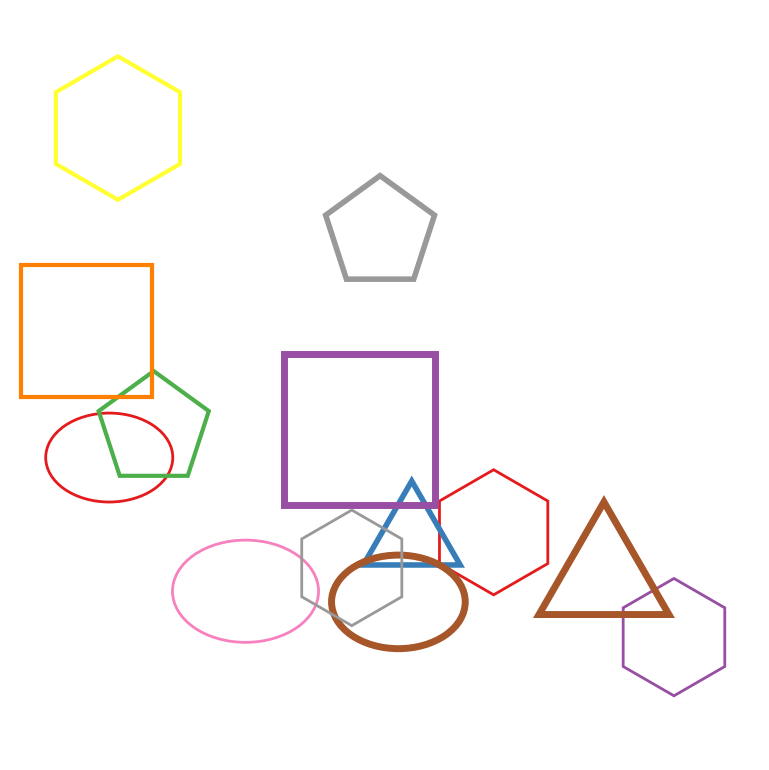[{"shape": "hexagon", "thickness": 1, "radius": 0.41, "center": [0.641, 0.309]}, {"shape": "oval", "thickness": 1, "radius": 0.41, "center": [0.142, 0.406]}, {"shape": "triangle", "thickness": 2, "radius": 0.36, "center": [0.535, 0.303]}, {"shape": "pentagon", "thickness": 1.5, "radius": 0.38, "center": [0.2, 0.443]}, {"shape": "square", "thickness": 2.5, "radius": 0.49, "center": [0.467, 0.442]}, {"shape": "hexagon", "thickness": 1, "radius": 0.38, "center": [0.875, 0.173]}, {"shape": "square", "thickness": 1.5, "radius": 0.43, "center": [0.112, 0.57]}, {"shape": "hexagon", "thickness": 1.5, "radius": 0.47, "center": [0.153, 0.834]}, {"shape": "oval", "thickness": 2.5, "radius": 0.43, "center": [0.517, 0.218]}, {"shape": "triangle", "thickness": 2.5, "radius": 0.49, "center": [0.784, 0.251]}, {"shape": "oval", "thickness": 1, "radius": 0.47, "center": [0.319, 0.232]}, {"shape": "hexagon", "thickness": 1, "radius": 0.38, "center": [0.457, 0.263]}, {"shape": "pentagon", "thickness": 2, "radius": 0.37, "center": [0.494, 0.698]}]